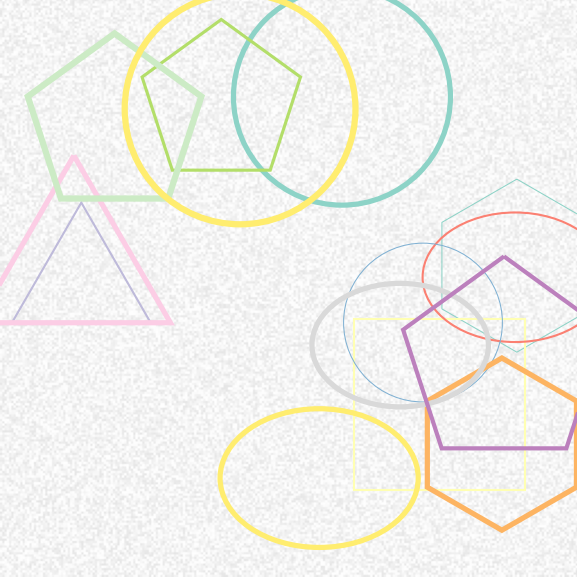[{"shape": "hexagon", "thickness": 0.5, "radius": 0.75, "center": [0.895, 0.539]}, {"shape": "circle", "thickness": 2.5, "radius": 0.94, "center": [0.592, 0.832]}, {"shape": "square", "thickness": 1, "radius": 0.74, "center": [0.761, 0.299]}, {"shape": "triangle", "thickness": 1, "radius": 0.7, "center": [0.141, 0.509]}, {"shape": "oval", "thickness": 1, "radius": 0.8, "center": [0.892, 0.519]}, {"shape": "circle", "thickness": 0.5, "radius": 0.69, "center": [0.732, 0.441]}, {"shape": "hexagon", "thickness": 2.5, "radius": 0.75, "center": [0.869, 0.23]}, {"shape": "pentagon", "thickness": 1.5, "radius": 0.72, "center": [0.383, 0.821]}, {"shape": "triangle", "thickness": 2.5, "radius": 0.96, "center": [0.128, 0.537]}, {"shape": "oval", "thickness": 2.5, "radius": 0.76, "center": [0.693, 0.402]}, {"shape": "pentagon", "thickness": 2, "radius": 0.92, "center": [0.873, 0.371]}, {"shape": "pentagon", "thickness": 3, "radius": 0.79, "center": [0.198, 0.783]}, {"shape": "oval", "thickness": 2.5, "radius": 0.86, "center": [0.553, 0.171]}, {"shape": "circle", "thickness": 3, "radius": 1.0, "center": [0.416, 0.811]}]